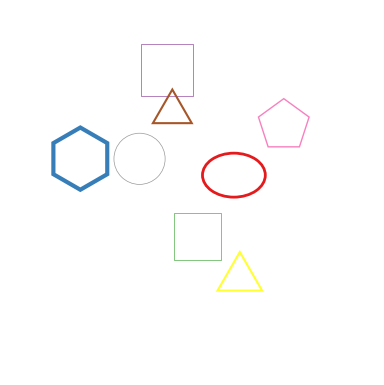[{"shape": "oval", "thickness": 2, "radius": 0.41, "center": [0.608, 0.545]}, {"shape": "hexagon", "thickness": 3, "radius": 0.4, "center": [0.209, 0.588]}, {"shape": "square", "thickness": 0.5, "radius": 0.3, "center": [0.513, 0.385]}, {"shape": "square", "thickness": 0.5, "radius": 0.34, "center": [0.433, 0.819]}, {"shape": "triangle", "thickness": 1.5, "radius": 0.33, "center": [0.623, 0.279]}, {"shape": "triangle", "thickness": 1.5, "radius": 0.29, "center": [0.448, 0.709]}, {"shape": "pentagon", "thickness": 1, "radius": 0.35, "center": [0.737, 0.675]}, {"shape": "circle", "thickness": 0.5, "radius": 0.33, "center": [0.362, 0.587]}]